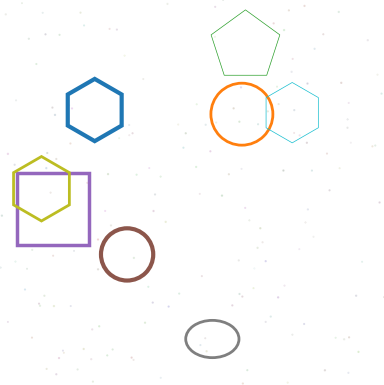[{"shape": "hexagon", "thickness": 3, "radius": 0.4, "center": [0.246, 0.714]}, {"shape": "circle", "thickness": 2, "radius": 0.4, "center": [0.628, 0.703]}, {"shape": "pentagon", "thickness": 0.5, "radius": 0.47, "center": [0.638, 0.88]}, {"shape": "square", "thickness": 2.5, "radius": 0.47, "center": [0.138, 0.457]}, {"shape": "circle", "thickness": 3, "radius": 0.34, "center": [0.33, 0.339]}, {"shape": "oval", "thickness": 2, "radius": 0.35, "center": [0.552, 0.119]}, {"shape": "hexagon", "thickness": 2, "radius": 0.42, "center": [0.108, 0.51]}, {"shape": "hexagon", "thickness": 0.5, "radius": 0.39, "center": [0.759, 0.707]}]